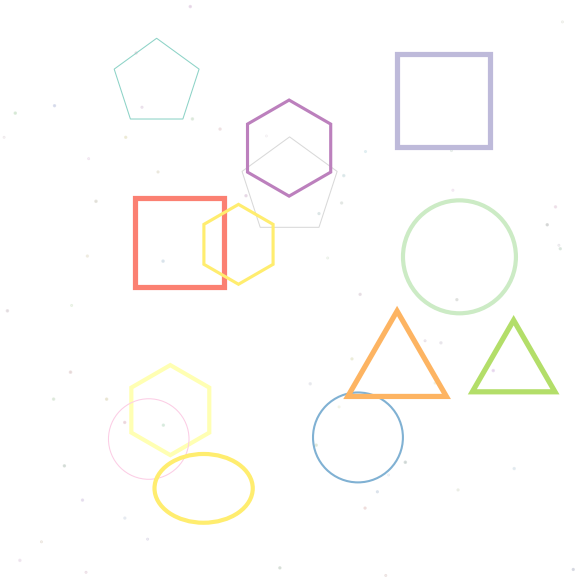[{"shape": "pentagon", "thickness": 0.5, "radius": 0.39, "center": [0.271, 0.856]}, {"shape": "hexagon", "thickness": 2, "radius": 0.39, "center": [0.295, 0.289]}, {"shape": "square", "thickness": 2.5, "radius": 0.4, "center": [0.767, 0.825]}, {"shape": "square", "thickness": 2.5, "radius": 0.38, "center": [0.311, 0.579]}, {"shape": "circle", "thickness": 1, "radius": 0.39, "center": [0.62, 0.242]}, {"shape": "triangle", "thickness": 2.5, "radius": 0.49, "center": [0.688, 0.362]}, {"shape": "triangle", "thickness": 2.5, "radius": 0.41, "center": [0.889, 0.362]}, {"shape": "circle", "thickness": 0.5, "radius": 0.35, "center": [0.258, 0.239]}, {"shape": "pentagon", "thickness": 0.5, "radius": 0.43, "center": [0.501, 0.676]}, {"shape": "hexagon", "thickness": 1.5, "radius": 0.42, "center": [0.501, 0.743]}, {"shape": "circle", "thickness": 2, "radius": 0.49, "center": [0.796, 0.554]}, {"shape": "hexagon", "thickness": 1.5, "radius": 0.35, "center": [0.413, 0.576]}, {"shape": "oval", "thickness": 2, "radius": 0.43, "center": [0.353, 0.153]}]